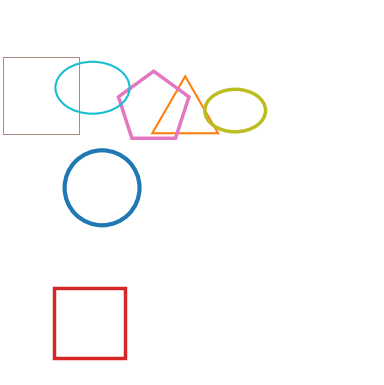[{"shape": "circle", "thickness": 3, "radius": 0.49, "center": [0.265, 0.512]}, {"shape": "triangle", "thickness": 1.5, "radius": 0.49, "center": [0.481, 0.703]}, {"shape": "square", "thickness": 2.5, "radius": 0.46, "center": [0.232, 0.161]}, {"shape": "square", "thickness": 0.5, "radius": 0.49, "center": [0.107, 0.752]}, {"shape": "pentagon", "thickness": 2.5, "radius": 0.48, "center": [0.399, 0.719]}, {"shape": "oval", "thickness": 2.5, "radius": 0.39, "center": [0.611, 0.713]}, {"shape": "oval", "thickness": 1.5, "radius": 0.48, "center": [0.24, 0.772]}]